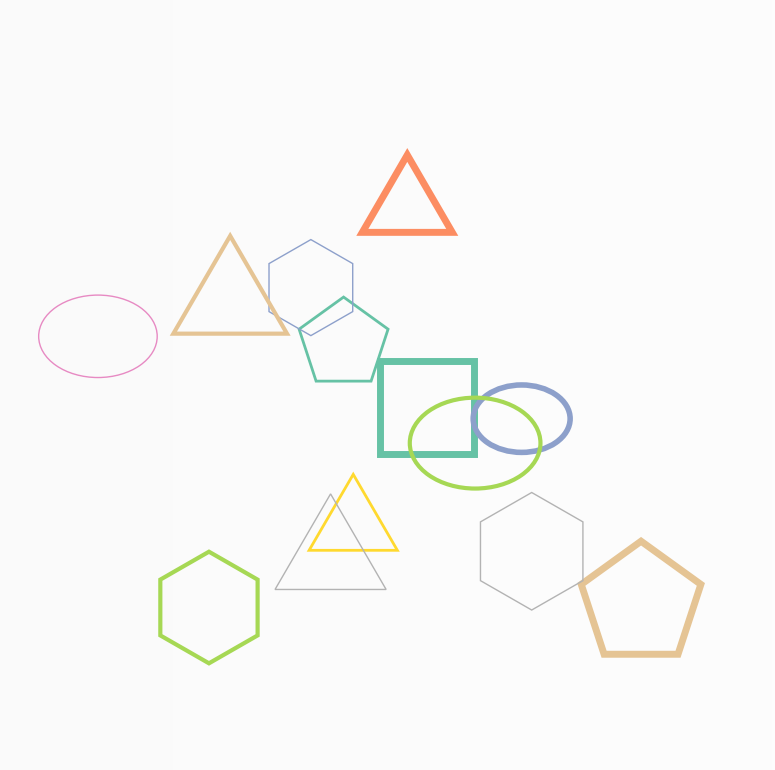[{"shape": "pentagon", "thickness": 1, "radius": 0.3, "center": [0.443, 0.554]}, {"shape": "square", "thickness": 2.5, "radius": 0.3, "center": [0.551, 0.47]}, {"shape": "triangle", "thickness": 2.5, "radius": 0.34, "center": [0.526, 0.732]}, {"shape": "oval", "thickness": 2, "radius": 0.31, "center": [0.673, 0.456]}, {"shape": "hexagon", "thickness": 0.5, "radius": 0.31, "center": [0.401, 0.626]}, {"shape": "oval", "thickness": 0.5, "radius": 0.38, "center": [0.126, 0.563]}, {"shape": "oval", "thickness": 1.5, "radius": 0.42, "center": [0.613, 0.425]}, {"shape": "hexagon", "thickness": 1.5, "radius": 0.36, "center": [0.27, 0.211]}, {"shape": "triangle", "thickness": 1, "radius": 0.33, "center": [0.456, 0.318]}, {"shape": "pentagon", "thickness": 2.5, "radius": 0.41, "center": [0.827, 0.216]}, {"shape": "triangle", "thickness": 1.5, "radius": 0.42, "center": [0.297, 0.609]}, {"shape": "hexagon", "thickness": 0.5, "radius": 0.38, "center": [0.686, 0.284]}, {"shape": "triangle", "thickness": 0.5, "radius": 0.41, "center": [0.427, 0.276]}]